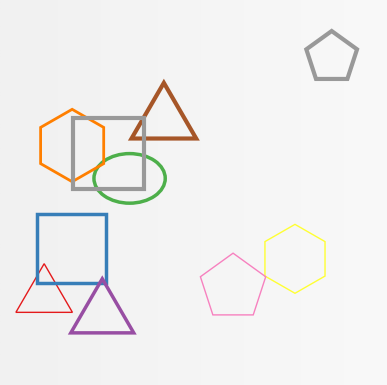[{"shape": "triangle", "thickness": 1, "radius": 0.42, "center": [0.114, 0.231]}, {"shape": "square", "thickness": 2.5, "radius": 0.45, "center": [0.185, 0.354]}, {"shape": "oval", "thickness": 2.5, "radius": 0.46, "center": [0.334, 0.537]}, {"shape": "triangle", "thickness": 2.5, "radius": 0.47, "center": [0.264, 0.182]}, {"shape": "hexagon", "thickness": 2, "radius": 0.47, "center": [0.186, 0.622]}, {"shape": "hexagon", "thickness": 1, "radius": 0.45, "center": [0.761, 0.328]}, {"shape": "triangle", "thickness": 3, "radius": 0.48, "center": [0.423, 0.688]}, {"shape": "pentagon", "thickness": 1, "radius": 0.44, "center": [0.601, 0.254]}, {"shape": "pentagon", "thickness": 3, "radius": 0.34, "center": [0.856, 0.851]}, {"shape": "square", "thickness": 3, "radius": 0.46, "center": [0.28, 0.602]}]